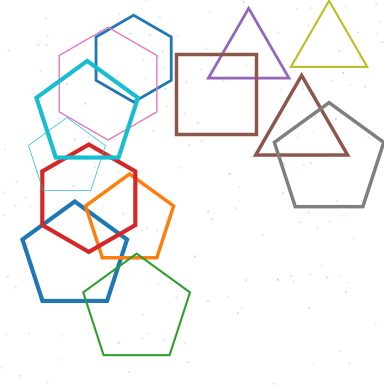[{"shape": "pentagon", "thickness": 3, "radius": 0.71, "center": [0.194, 0.334]}, {"shape": "hexagon", "thickness": 2, "radius": 0.56, "center": [0.347, 0.848]}, {"shape": "pentagon", "thickness": 2.5, "radius": 0.6, "center": [0.337, 0.428]}, {"shape": "pentagon", "thickness": 1.5, "radius": 0.73, "center": [0.355, 0.195]}, {"shape": "hexagon", "thickness": 3, "radius": 0.7, "center": [0.231, 0.485]}, {"shape": "triangle", "thickness": 2, "radius": 0.6, "center": [0.646, 0.857]}, {"shape": "triangle", "thickness": 2.5, "radius": 0.69, "center": [0.784, 0.666]}, {"shape": "square", "thickness": 2.5, "radius": 0.52, "center": [0.561, 0.756]}, {"shape": "hexagon", "thickness": 1, "radius": 0.73, "center": [0.281, 0.783]}, {"shape": "pentagon", "thickness": 2.5, "radius": 0.75, "center": [0.855, 0.584]}, {"shape": "triangle", "thickness": 1.5, "radius": 0.57, "center": [0.855, 0.883]}, {"shape": "pentagon", "thickness": 0.5, "radius": 0.53, "center": [0.174, 0.59]}, {"shape": "pentagon", "thickness": 3, "radius": 0.69, "center": [0.226, 0.703]}]